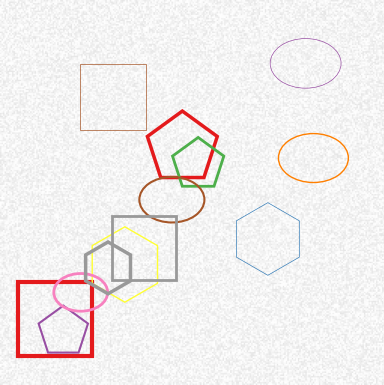[{"shape": "pentagon", "thickness": 2.5, "radius": 0.48, "center": [0.474, 0.616]}, {"shape": "square", "thickness": 3, "radius": 0.48, "center": [0.144, 0.172]}, {"shape": "hexagon", "thickness": 0.5, "radius": 0.47, "center": [0.696, 0.379]}, {"shape": "pentagon", "thickness": 2, "radius": 0.35, "center": [0.515, 0.573]}, {"shape": "oval", "thickness": 0.5, "radius": 0.46, "center": [0.794, 0.835]}, {"shape": "pentagon", "thickness": 1.5, "radius": 0.34, "center": [0.164, 0.139]}, {"shape": "oval", "thickness": 1, "radius": 0.45, "center": [0.814, 0.589]}, {"shape": "hexagon", "thickness": 1, "radius": 0.49, "center": [0.324, 0.313]}, {"shape": "oval", "thickness": 1.5, "radius": 0.42, "center": [0.446, 0.481]}, {"shape": "square", "thickness": 0.5, "radius": 0.42, "center": [0.293, 0.748]}, {"shape": "oval", "thickness": 2, "radius": 0.35, "center": [0.21, 0.241]}, {"shape": "hexagon", "thickness": 2.5, "radius": 0.34, "center": [0.281, 0.304]}, {"shape": "square", "thickness": 2, "radius": 0.41, "center": [0.373, 0.356]}]